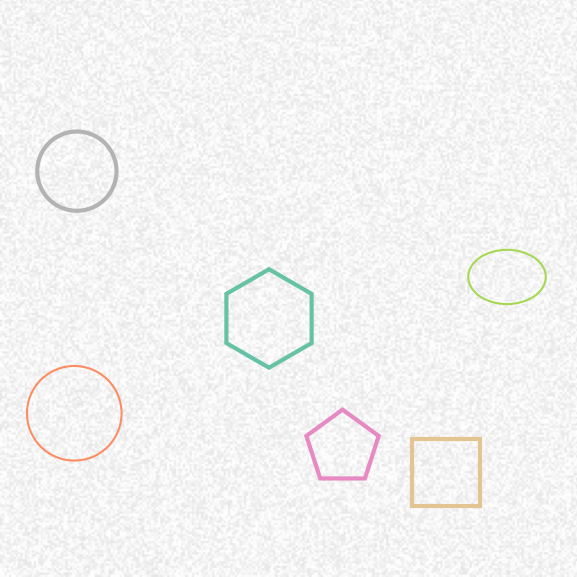[{"shape": "hexagon", "thickness": 2, "radius": 0.43, "center": [0.466, 0.448]}, {"shape": "circle", "thickness": 1, "radius": 0.41, "center": [0.129, 0.284]}, {"shape": "pentagon", "thickness": 2, "radius": 0.33, "center": [0.593, 0.224]}, {"shape": "oval", "thickness": 1, "radius": 0.34, "center": [0.878, 0.52]}, {"shape": "square", "thickness": 2, "radius": 0.29, "center": [0.772, 0.181]}, {"shape": "circle", "thickness": 2, "radius": 0.34, "center": [0.133, 0.703]}]